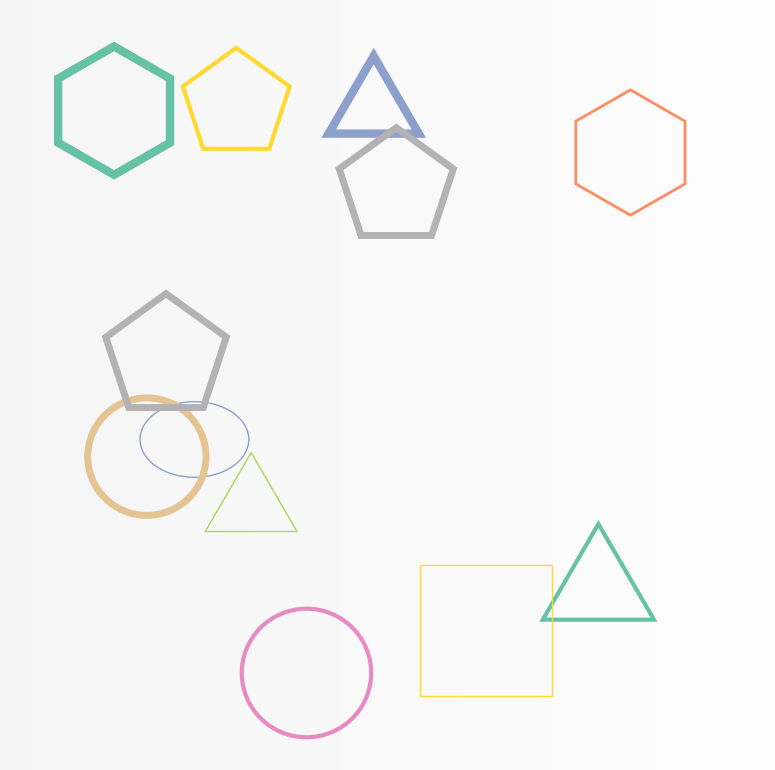[{"shape": "triangle", "thickness": 1.5, "radius": 0.41, "center": [0.772, 0.237]}, {"shape": "hexagon", "thickness": 3, "radius": 0.42, "center": [0.147, 0.856]}, {"shape": "hexagon", "thickness": 1, "radius": 0.41, "center": [0.813, 0.802]}, {"shape": "oval", "thickness": 0.5, "radius": 0.35, "center": [0.251, 0.429]}, {"shape": "triangle", "thickness": 3, "radius": 0.34, "center": [0.482, 0.86]}, {"shape": "circle", "thickness": 1.5, "radius": 0.42, "center": [0.395, 0.126]}, {"shape": "triangle", "thickness": 0.5, "radius": 0.34, "center": [0.324, 0.344]}, {"shape": "pentagon", "thickness": 1.5, "radius": 0.36, "center": [0.305, 0.865]}, {"shape": "square", "thickness": 0.5, "radius": 0.43, "center": [0.627, 0.181]}, {"shape": "circle", "thickness": 2.5, "radius": 0.38, "center": [0.189, 0.407]}, {"shape": "pentagon", "thickness": 2.5, "radius": 0.41, "center": [0.214, 0.537]}, {"shape": "pentagon", "thickness": 2.5, "radius": 0.39, "center": [0.511, 0.757]}]